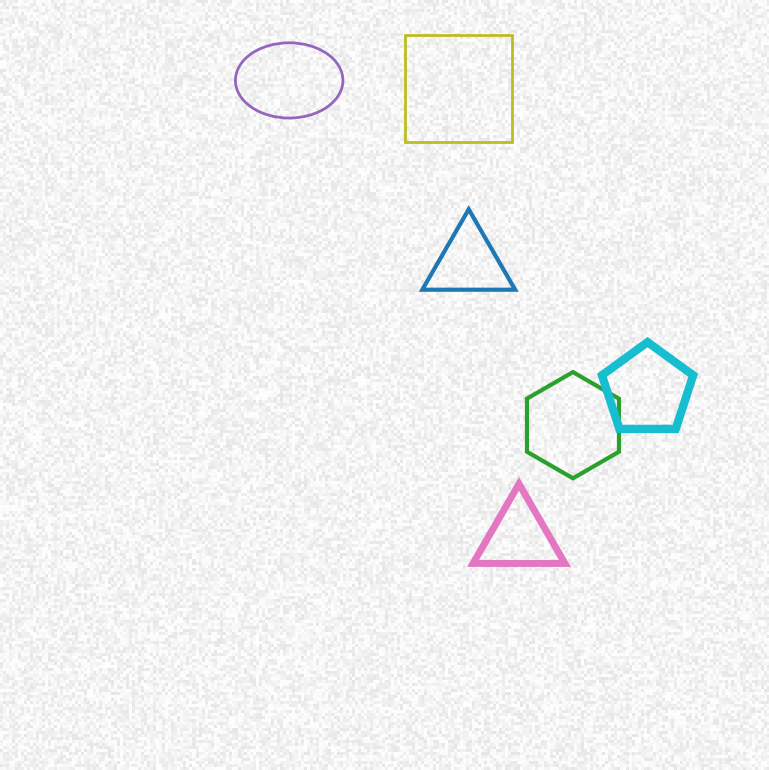[{"shape": "triangle", "thickness": 1.5, "radius": 0.35, "center": [0.609, 0.659]}, {"shape": "hexagon", "thickness": 1.5, "radius": 0.34, "center": [0.744, 0.448]}, {"shape": "oval", "thickness": 1, "radius": 0.35, "center": [0.376, 0.896]}, {"shape": "triangle", "thickness": 2.5, "radius": 0.34, "center": [0.674, 0.303]}, {"shape": "square", "thickness": 1, "radius": 0.35, "center": [0.595, 0.885]}, {"shape": "pentagon", "thickness": 3, "radius": 0.31, "center": [0.841, 0.493]}]